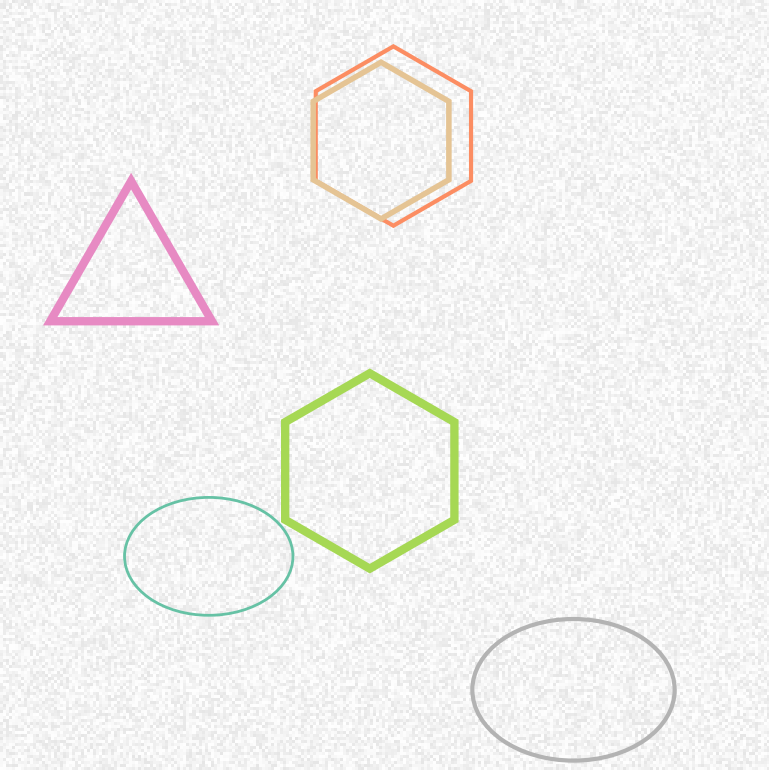[{"shape": "oval", "thickness": 1, "radius": 0.55, "center": [0.271, 0.277]}, {"shape": "hexagon", "thickness": 1.5, "radius": 0.58, "center": [0.511, 0.823]}, {"shape": "triangle", "thickness": 3, "radius": 0.61, "center": [0.17, 0.643]}, {"shape": "hexagon", "thickness": 3, "radius": 0.63, "center": [0.48, 0.388]}, {"shape": "hexagon", "thickness": 2, "radius": 0.51, "center": [0.495, 0.817]}, {"shape": "oval", "thickness": 1.5, "radius": 0.66, "center": [0.745, 0.104]}]